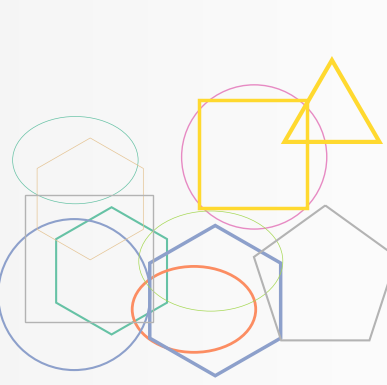[{"shape": "oval", "thickness": 0.5, "radius": 0.81, "center": [0.195, 0.584]}, {"shape": "hexagon", "thickness": 1.5, "radius": 0.83, "center": [0.288, 0.296]}, {"shape": "oval", "thickness": 2, "radius": 0.8, "center": [0.501, 0.196]}, {"shape": "circle", "thickness": 1.5, "radius": 0.98, "center": [0.191, 0.235]}, {"shape": "hexagon", "thickness": 2.5, "radius": 0.98, "center": [0.555, 0.219]}, {"shape": "circle", "thickness": 1, "radius": 0.94, "center": [0.656, 0.592]}, {"shape": "oval", "thickness": 0.5, "radius": 0.93, "center": [0.544, 0.322]}, {"shape": "triangle", "thickness": 3, "radius": 0.71, "center": [0.857, 0.702]}, {"shape": "square", "thickness": 2.5, "radius": 0.7, "center": [0.654, 0.6]}, {"shape": "hexagon", "thickness": 0.5, "radius": 0.79, "center": [0.233, 0.483]}, {"shape": "square", "thickness": 1, "radius": 0.83, "center": [0.229, 0.329]}, {"shape": "pentagon", "thickness": 1.5, "radius": 0.97, "center": [0.84, 0.273]}]